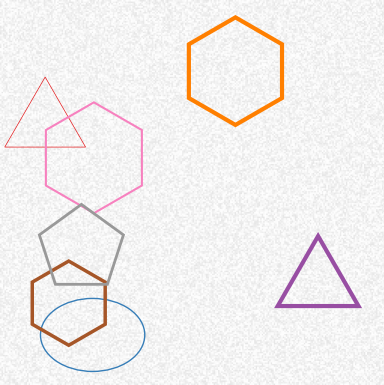[{"shape": "triangle", "thickness": 0.5, "radius": 0.61, "center": [0.117, 0.679]}, {"shape": "oval", "thickness": 1, "radius": 0.68, "center": [0.241, 0.13]}, {"shape": "triangle", "thickness": 3, "radius": 0.61, "center": [0.826, 0.266]}, {"shape": "hexagon", "thickness": 3, "radius": 0.7, "center": [0.612, 0.815]}, {"shape": "hexagon", "thickness": 2.5, "radius": 0.55, "center": [0.179, 0.213]}, {"shape": "hexagon", "thickness": 1.5, "radius": 0.72, "center": [0.244, 0.59]}, {"shape": "pentagon", "thickness": 2, "radius": 0.57, "center": [0.211, 0.354]}]